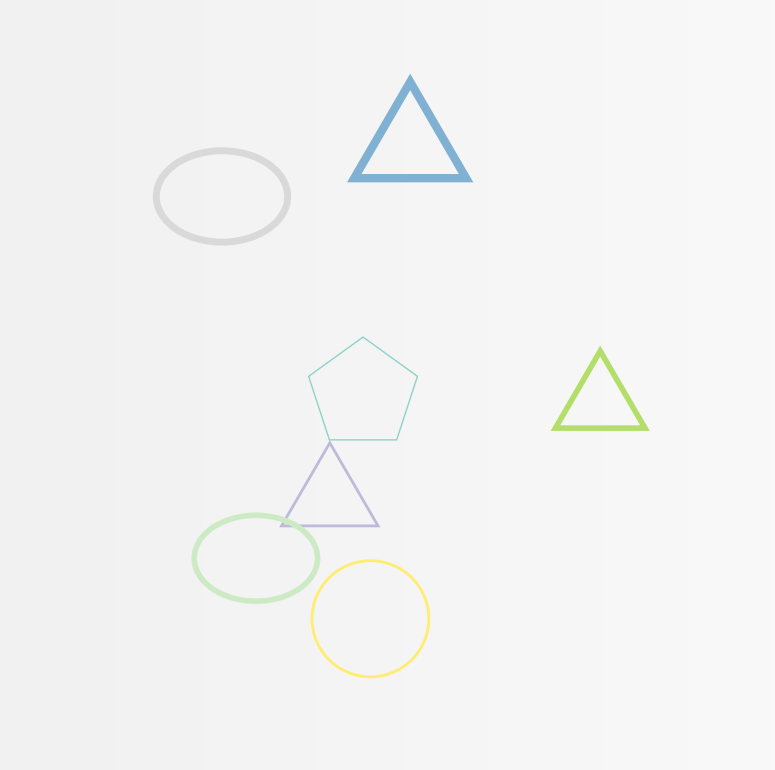[{"shape": "pentagon", "thickness": 0.5, "radius": 0.37, "center": [0.468, 0.488]}, {"shape": "triangle", "thickness": 1, "radius": 0.36, "center": [0.426, 0.353]}, {"shape": "triangle", "thickness": 3, "radius": 0.42, "center": [0.529, 0.81]}, {"shape": "triangle", "thickness": 2, "radius": 0.33, "center": [0.774, 0.477]}, {"shape": "oval", "thickness": 2.5, "radius": 0.42, "center": [0.286, 0.745]}, {"shape": "oval", "thickness": 2, "radius": 0.4, "center": [0.33, 0.275]}, {"shape": "circle", "thickness": 1, "radius": 0.38, "center": [0.478, 0.196]}]